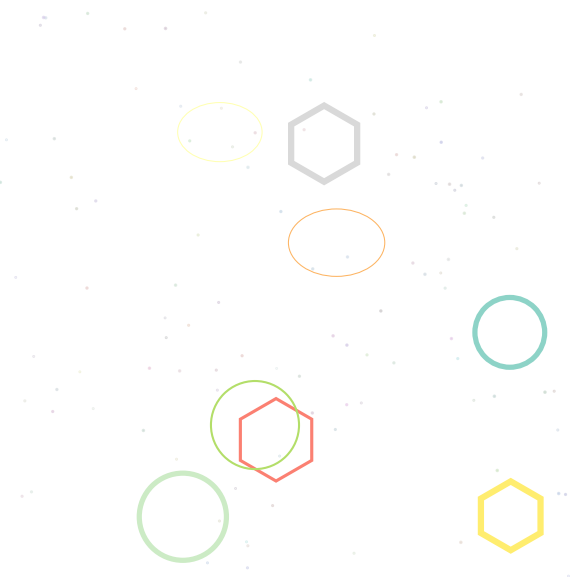[{"shape": "circle", "thickness": 2.5, "radius": 0.3, "center": [0.883, 0.424]}, {"shape": "oval", "thickness": 0.5, "radius": 0.37, "center": [0.381, 0.77]}, {"shape": "hexagon", "thickness": 1.5, "radius": 0.36, "center": [0.478, 0.238]}, {"shape": "oval", "thickness": 0.5, "radius": 0.42, "center": [0.583, 0.579]}, {"shape": "circle", "thickness": 1, "radius": 0.38, "center": [0.442, 0.263]}, {"shape": "hexagon", "thickness": 3, "radius": 0.33, "center": [0.561, 0.75]}, {"shape": "circle", "thickness": 2.5, "radius": 0.38, "center": [0.317, 0.104]}, {"shape": "hexagon", "thickness": 3, "radius": 0.3, "center": [0.884, 0.106]}]